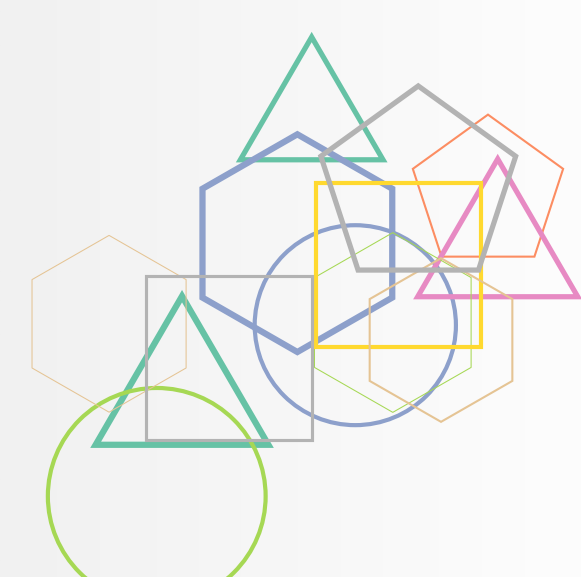[{"shape": "triangle", "thickness": 2.5, "radius": 0.71, "center": [0.536, 0.793]}, {"shape": "triangle", "thickness": 3, "radius": 0.86, "center": [0.313, 0.315]}, {"shape": "pentagon", "thickness": 1, "radius": 0.68, "center": [0.84, 0.665]}, {"shape": "circle", "thickness": 2, "radius": 0.87, "center": [0.611, 0.436]}, {"shape": "hexagon", "thickness": 3, "radius": 0.94, "center": [0.512, 0.578]}, {"shape": "triangle", "thickness": 2.5, "radius": 0.8, "center": [0.856, 0.565]}, {"shape": "circle", "thickness": 2, "radius": 0.94, "center": [0.27, 0.14]}, {"shape": "hexagon", "thickness": 0.5, "radius": 0.78, "center": [0.676, 0.441]}, {"shape": "square", "thickness": 2, "radius": 0.71, "center": [0.685, 0.54]}, {"shape": "hexagon", "thickness": 0.5, "radius": 0.77, "center": [0.188, 0.438]}, {"shape": "hexagon", "thickness": 1, "radius": 0.71, "center": [0.759, 0.41]}, {"shape": "pentagon", "thickness": 2.5, "radius": 0.88, "center": [0.72, 0.674]}, {"shape": "square", "thickness": 1.5, "radius": 0.71, "center": [0.394, 0.379]}]